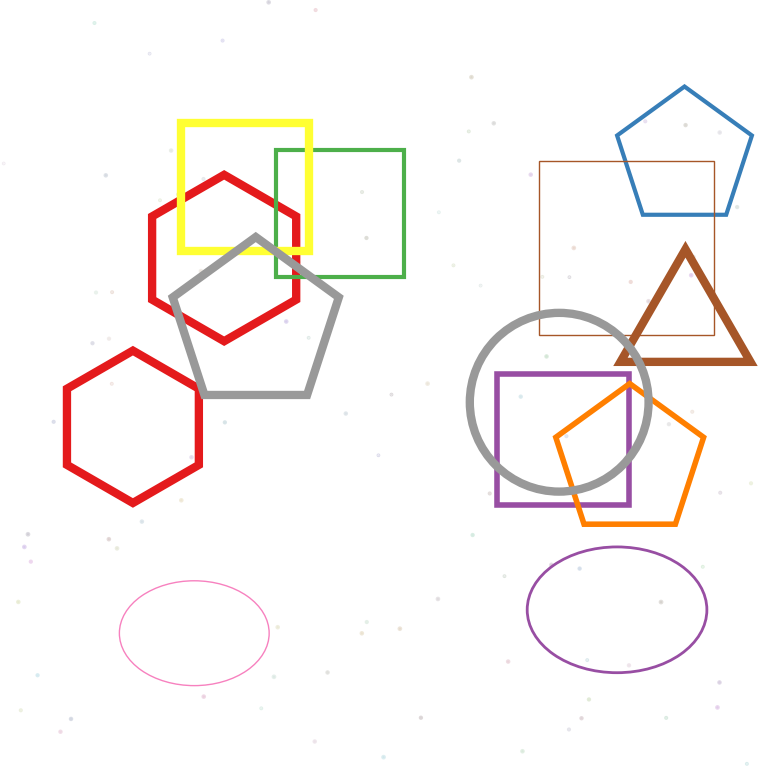[{"shape": "hexagon", "thickness": 3, "radius": 0.49, "center": [0.173, 0.446]}, {"shape": "hexagon", "thickness": 3, "radius": 0.54, "center": [0.291, 0.665]}, {"shape": "pentagon", "thickness": 1.5, "radius": 0.46, "center": [0.889, 0.796]}, {"shape": "square", "thickness": 1.5, "radius": 0.41, "center": [0.442, 0.723]}, {"shape": "oval", "thickness": 1, "radius": 0.58, "center": [0.801, 0.208]}, {"shape": "square", "thickness": 2, "radius": 0.43, "center": [0.731, 0.43]}, {"shape": "pentagon", "thickness": 2, "radius": 0.5, "center": [0.818, 0.401]}, {"shape": "square", "thickness": 3, "radius": 0.41, "center": [0.318, 0.757]}, {"shape": "square", "thickness": 0.5, "radius": 0.57, "center": [0.814, 0.678]}, {"shape": "triangle", "thickness": 3, "radius": 0.49, "center": [0.89, 0.579]}, {"shape": "oval", "thickness": 0.5, "radius": 0.49, "center": [0.252, 0.178]}, {"shape": "circle", "thickness": 3, "radius": 0.58, "center": [0.726, 0.478]}, {"shape": "pentagon", "thickness": 3, "radius": 0.57, "center": [0.332, 0.579]}]